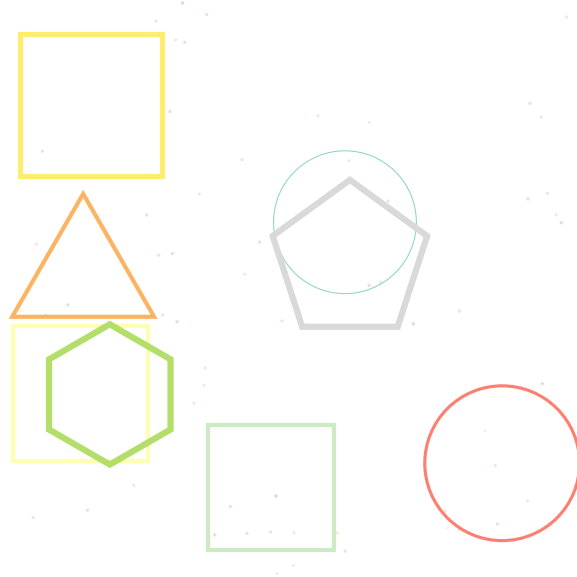[{"shape": "circle", "thickness": 0.5, "radius": 0.62, "center": [0.597, 0.614]}, {"shape": "square", "thickness": 2, "radius": 0.58, "center": [0.139, 0.317]}, {"shape": "circle", "thickness": 1.5, "radius": 0.67, "center": [0.87, 0.197]}, {"shape": "triangle", "thickness": 2, "radius": 0.71, "center": [0.144, 0.522]}, {"shape": "hexagon", "thickness": 3, "radius": 0.61, "center": [0.19, 0.316]}, {"shape": "pentagon", "thickness": 3, "radius": 0.7, "center": [0.606, 0.547]}, {"shape": "square", "thickness": 2, "radius": 0.54, "center": [0.469, 0.155]}, {"shape": "square", "thickness": 2.5, "radius": 0.62, "center": [0.157, 0.817]}]